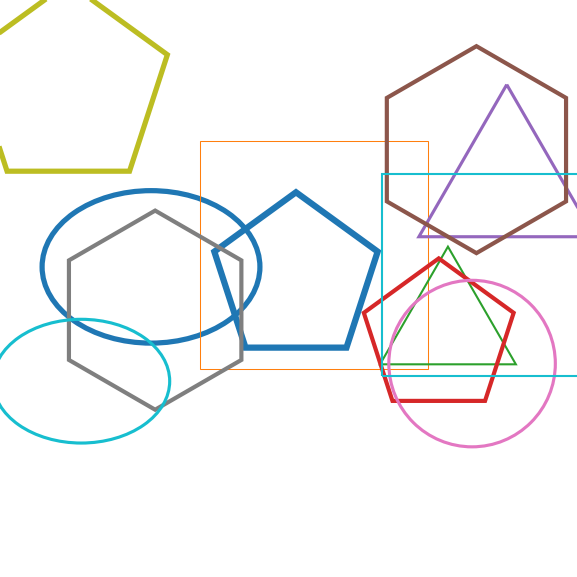[{"shape": "pentagon", "thickness": 3, "radius": 0.74, "center": [0.513, 0.517]}, {"shape": "oval", "thickness": 2.5, "radius": 0.94, "center": [0.261, 0.537]}, {"shape": "square", "thickness": 0.5, "radius": 0.98, "center": [0.544, 0.558]}, {"shape": "triangle", "thickness": 1, "radius": 0.68, "center": [0.776, 0.436]}, {"shape": "pentagon", "thickness": 2, "radius": 0.68, "center": [0.76, 0.415]}, {"shape": "triangle", "thickness": 1.5, "radius": 0.88, "center": [0.877, 0.677]}, {"shape": "hexagon", "thickness": 2, "radius": 0.9, "center": [0.825, 0.74]}, {"shape": "circle", "thickness": 1.5, "radius": 0.72, "center": [0.817, 0.37]}, {"shape": "hexagon", "thickness": 2, "radius": 0.86, "center": [0.269, 0.462]}, {"shape": "pentagon", "thickness": 2.5, "radius": 0.9, "center": [0.118, 0.849]}, {"shape": "square", "thickness": 1, "radius": 0.87, "center": [0.836, 0.524]}, {"shape": "oval", "thickness": 1.5, "radius": 0.77, "center": [0.141, 0.339]}]